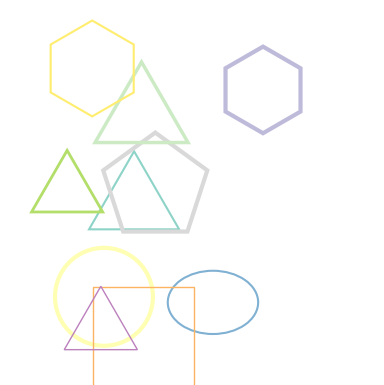[{"shape": "triangle", "thickness": 1.5, "radius": 0.68, "center": [0.348, 0.472]}, {"shape": "circle", "thickness": 3, "radius": 0.64, "center": [0.27, 0.229]}, {"shape": "hexagon", "thickness": 3, "radius": 0.56, "center": [0.683, 0.766]}, {"shape": "oval", "thickness": 1.5, "radius": 0.59, "center": [0.553, 0.215]}, {"shape": "square", "thickness": 1, "radius": 0.65, "center": [0.373, 0.125]}, {"shape": "triangle", "thickness": 2, "radius": 0.53, "center": [0.174, 0.503]}, {"shape": "pentagon", "thickness": 3, "radius": 0.71, "center": [0.403, 0.514]}, {"shape": "triangle", "thickness": 1, "radius": 0.55, "center": [0.262, 0.147]}, {"shape": "triangle", "thickness": 2.5, "radius": 0.7, "center": [0.368, 0.699]}, {"shape": "hexagon", "thickness": 1.5, "radius": 0.62, "center": [0.239, 0.822]}]